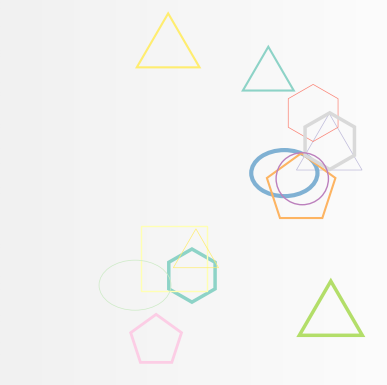[{"shape": "hexagon", "thickness": 2.5, "radius": 0.34, "center": [0.495, 0.284]}, {"shape": "triangle", "thickness": 1.5, "radius": 0.38, "center": [0.692, 0.803]}, {"shape": "square", "thickness": 1, "radius": 0.42, "center": [0.449, 0.33]}, {"shape": "triangle", "thickness": 0.5, "radius": 0.49, "center": [0.85, 0.607]}, {"shape": "hexagon", "thickness": 0.5, "radius": 0.37, "center": [0.808, 0.707]}, {"shape": "oval", "thickness": 3, "radius": 0.43, "center": [0.734, 0.55]}, {"shape": "pentagon", "thickness": 1.5, "radius": 0.46, "center": [0.777, 0.509]}, {"shape": "triangle", "thickness": 2.5, "radius": 0.47, "center": [0.854, 0.176]}, {"shape": "pentagon", "thickness": 2, "radius": 0.34, "center": [0.403, 0.115]}, {"shape": "hexagon", "thickness": 2.5, "radius": 0.37, "center": [0.851, 0.633]}, {"shape": "circle", "thickness": 1, "radius": 0.34, "center": [0.78, 0.536]}, {"shape": "oval", "thickness": 0.5, "radius": 0.46, "center": [0.348, 0.259]}, {"shape": "triangle", "thickness": 1.5, "radius": 0.47, "center": [0.434, 0.872]}, {"shape": "triangle", "thickness": 0.5, "radius": 0.34, "center": [0.506, 0.338]}]